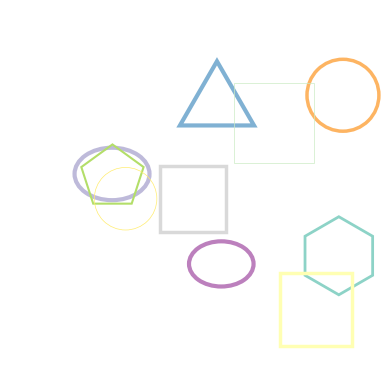[{"shape": "hexagon", "thickness": 2, "radius": 0.51, "center": [0.88, 0.336]}, {"shape": "square", "thickness": 2.5, "radius": 0.47, "center": [0.821, 0.197]}, {"shape": "oval", "thickness": 3, "radius": 0.49, "center": [0.291, 0.548]}, {"shape": "triangle", "thickness": 3, "radius": 0.56, "center": [0.564, 0.73]}, {"shape": "circle", "thickness": 2.5, "radius": 0.47, "center": [0.891, 0.753]}, {"shape": "pentagon", "thickness": 1.5, "radius": 0.43, "center": [0.292, 0.54]}, {"shape": "square", "thickness": 2.5, "radius": 0.43, "center": [0.502, 0.483]}, {"shape": "oval", "thickness": 3, "radius": 0.42, "center": [0.575, 0.315]}, {"shape": "square", "thickness": 0.5, "radius": 0.52, "center": [0.712, 0.681]}, {"shape": "circle", "thickness": 0.5, "radius": 0.41, "center": [0.326, 0.484]}]